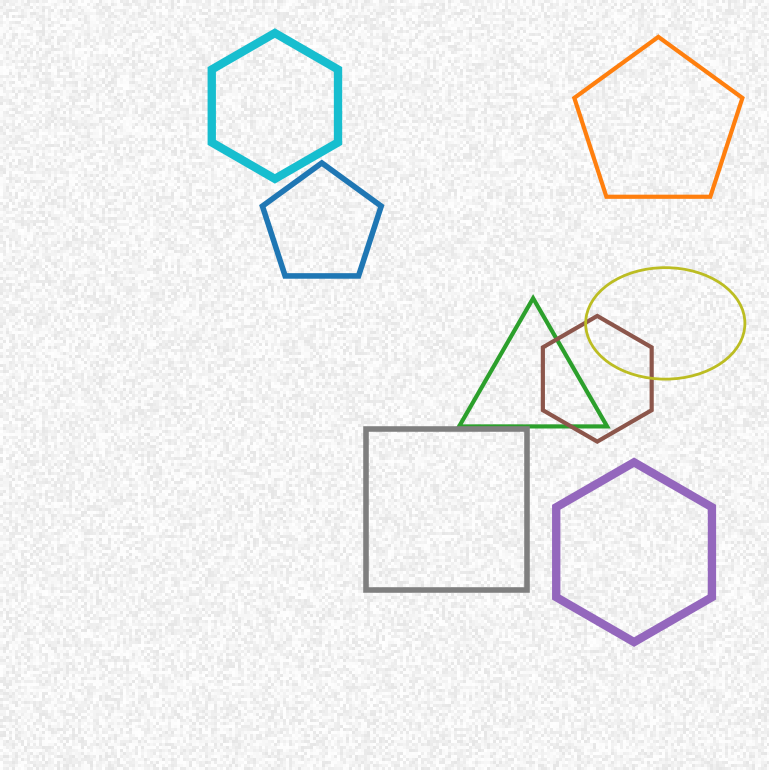[{"shape": "pentagon", "thickness": 2, "radius": 0.41, "center": [0.418, 0.707]}, {"shape": "pentagon", "thickness": 1.5, "radius": 0.57, "center": [0.855, 0.837]}, {"shape": "triangle", "thickness": 1.5, "radius": 0.55, "center": [0.692, 0.502]}, {"shape": "hexagon", "thickness": 3, "radius": 0.58, "center": [0.823, 0.283]}, {"shape": "hexagon", "thickness": 1.5, "radius": 0.41, "center": [0.776, 0.508]}, {"shape": "square", "thickness": 2, "radius": 0.52, "center": [0.579, 0.338]}, {"shape": "oval", "thickness": 1, "radius": 0.52, "center": [0.864, 0.58]}, {"shape": "hexagon", "thickness": 3, "radius": 0.47, "center": [0.357, 0.862]}]